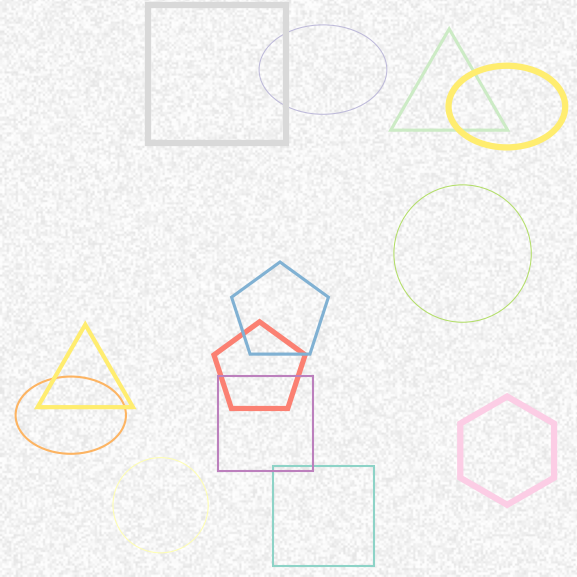[{"shape": "square", "thickness": 1, "radius": 0.44, "center": [0.561, 0.106]}, {"shape": "circle", "thickness": 0.5, "radius": 0.41, "center": [0.278, 0.124]}, {"shape": "oval", "thickness": 0.5, "radius": 0.55, "center": [0.559, 0.879]}, {"shape": "pentagon", "thickness": 2.5, "radius": 0.41, "center": [0.449, 0.359]}, {"shape": "pentagon", "thickness": 1.5, "radius": 0.44, "center": [0.485, 0.457]}, {"shape": "oval", "thickness": 1, "radius": 0.48, "center": [0.123, 0.28]}, {"shape": "circle", "thickness": 0.5, "radius": 0.59, "center": [0.801, 0.56]}, {"shape": "hexagon", "thickness": 3, "radius": 0.47, "center": [0.878, 0.219]}, {"shape": "square", "thickness": 3, "radius": 0.6, "center": [0.377, 0.87]}, {"shape": "square", "thickness": 1, "radius": 0.41, "center": [0.46, 0.266]}, {"shape": "triangle", "thickness": 1.5, "radius": 0.58, "center": [0.778, 0.832]}, {"shape": "oval", "thickness": 3, "radius": 0.51, "center": [0.878, 0.815]}, {"shape": "triangle", "thickness": 2, "radius": 0.48, "center": [0.148, 0.342]}]